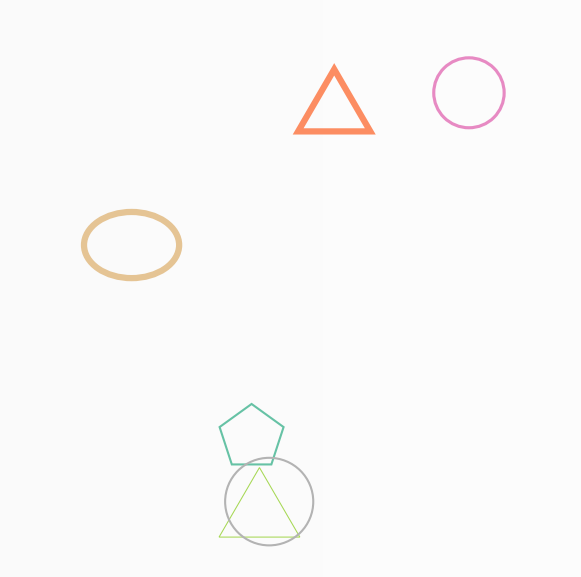[{"shape": "pentagon", "thickness": 1, "radius": 0.29, "center": [0.433, 0.242]}, {"shape": "triangle", "thickness": 3, "radius": 0.36, "center": [0.575, 0.807]}, {"shape": "circle", "thickness": 1.5, "radius": 0.3, "center": [0.807, 0.838]}, {"shape": "triangle", "thickness": 0.5, "radius": 0.4, "center": [0.446, 0.109]}, {"shape": "oval", "thickness": 3, "radius": 0.41, "center": [0.226, 0.575]}, {"shape": "circle", "thickness": 1, "radius": 0.38, "center": [0.463, 0.131]}]